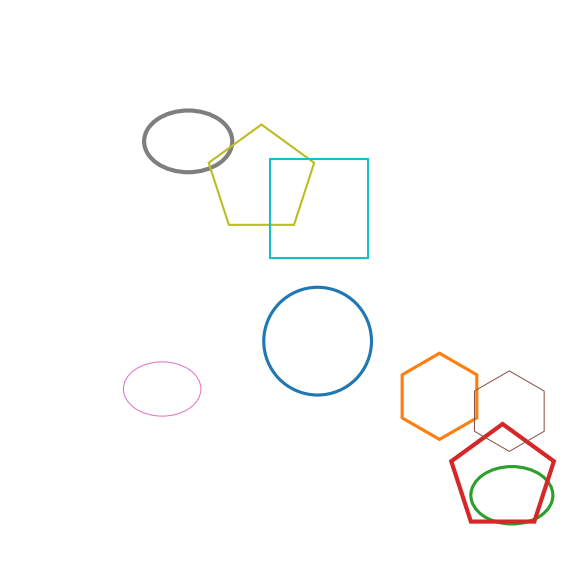[{"shape": "circle", "thickness": 1.5, "radius": 0.47, "center": [0.55, 0.408]}, {"shape": "hexagon", "thickness": 1.5, "radius": 0.37, "center": [0.761, 0.313]}, {"shape": "oval", "thickness": 1.5, "radius": 0.35, "center": [0.886, 0.142]}, {"shape": "pentagon", "thickness": 2, "radius": 0.47, "center": [0.87, 0.172]}, {"shape": "hexagon", "thickness": 0.5, "radius": 0.35, "center": [0.882, 0.287]}, {"shape": "oval", "thickness": 0.5, "radius": 0.34, "center": [0.281, 0.326]}, {"shape": "oval", "thickness": 2, "radius": 0.38, "center": [0.326, 0.754]}, {"shape": "pentagon", "thickness": 1, "radius": 0.48, "center": [0.453, 0.688]}, {"shape": "square", "thickness": 1, "radius": 0.43, "center": [0.552, 0.639]}]